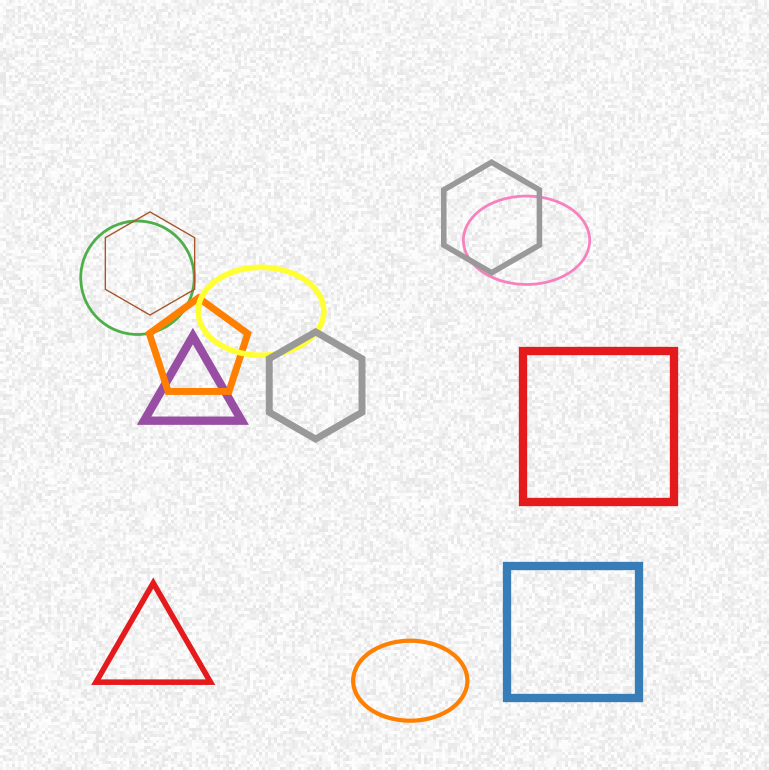[{"shape": "square", "thickness": 3, "radius": 0.49, "center": [0.777, 0.446]}, {"shape": "triangle", "thickness": 2, "radius": 0.43, "center": [0.199, 0.157]}, {"shape": "square", "thickness": 3, "radius": 0.43, "center": [0.745, 0.18]}, {"shape": "circle", "thickness": 1, "radius": 0.37, "center": [0.179, 0.639]}, {"shape": "triangle", "thickness": 3, "radius": 0.37, "center": [0.25, 0.49]}, {"shape": "oval", "thickness": 1.5, "radius": 0.37, "center": [0.533, 0.116]}, {"shape": "pentagon", "thickness": 2.5, "radius": 0.34, "center": [0.258, 0.546]}, {"shape": "oval", "thickness": 2, "radius": 0.41, "center": [0.339, 0.596]}, {"shape": "hexagon", "thickness": 0.5, "radius": 0.33, "center": [0.195, 0.658]}, {"shape": "oval", "thickness": 1, "radius": 0.41, "center": [0.684, 0.688]}, {"shape": "hexagon", "thickness": 2, "radius": 0.36, "center": [0.638, 0.718]}, {"shape": "hexagon", "thickness": 2.5, "radius": 0.35, "center": [0.41, 0.499]}]